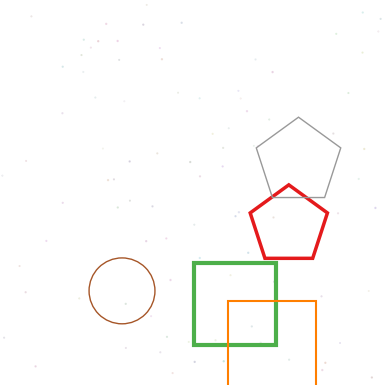[{"shape": "pentagon", "thickness": 2.5, "radius": 0.53, "center": [0.75, 0.414]}, {"shape": "square", "thickness": 3, "radius": 0.53, "center": [0.61, 0.21]}, {"shape": "square", "thickness": 1.5, "radius": 0.57, "center": [0.707, 0.103]}, {"shape": "circle", "thickness": 1, "radius": 0.43, "center": [0.317, 0.245]}, {"shape": "pentagon", "thickness": 1, "radius": 0.58, "center": [0.775, 0.58]}]